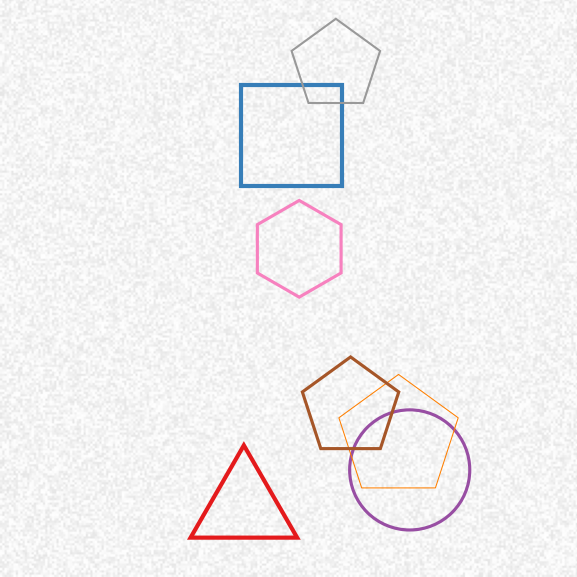[{"shape": "triangle", "thickness": 2, "radius": 0.53, "center": [0.422, 0.121]}, {"shape": "square", "thickness": 2, "radius": 0.44, "center": [0.505, 0.764]}, {"shape": "circle", "thickness": 1.5, "radius": 0.52, "center": [0.709, 0.185]}, {"shape": "pentagon", "thickness": 0.5, "radius": 0.54, "center": [0.69, 0.242]}, {"shape": "pentagon", "thickness": 1.5, "radius": 0.44, "center": [0.607, 0.293]}, {"shape": "hexagon", "thickness": 1.5, "radius": 0.42, "center": [0.518, 0.568]}, {"shape": "pentagon", "thickness": 1, "radius": 0.4, "center": [0.582, 0.886]}]